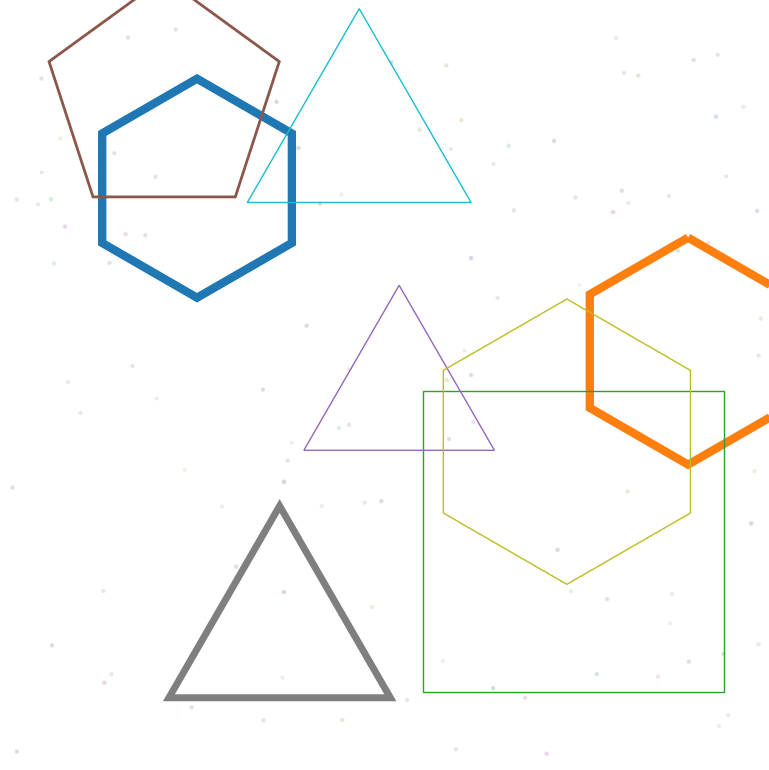[{"shape": "hexagon", "thickness": 3, "radius": 0.71, "center": [0.256, 0.756]}, {"shape": "hexagon", "thickness": 3, "radius": 0.74, "center": [0.894, 0.544]}, {"shape": "square", "thickness": 0.5, "radius": 0.98, "center": [0.744, 0.297]}, {"shape": "triangle", "thickness": 0.5, "radius": 0.71, "center": [0.518, 0.487]}, {"shape": "pentagon", "thickness": 1, "radius": 0.79, "center": [0.213, 0.871]}, {"shape": "triangle", "thickness": 2.5, "radius": 0.83, "center": [0.363, 0.177]}, {"shape": "hexagon", "thickness": 0.5, "radius": 0.93, "center": [0.736, 0.426]}, {"shape": "triangle", "thickness": 0.5, "radius": 0.84, "center": [0.467, 0.821]}]